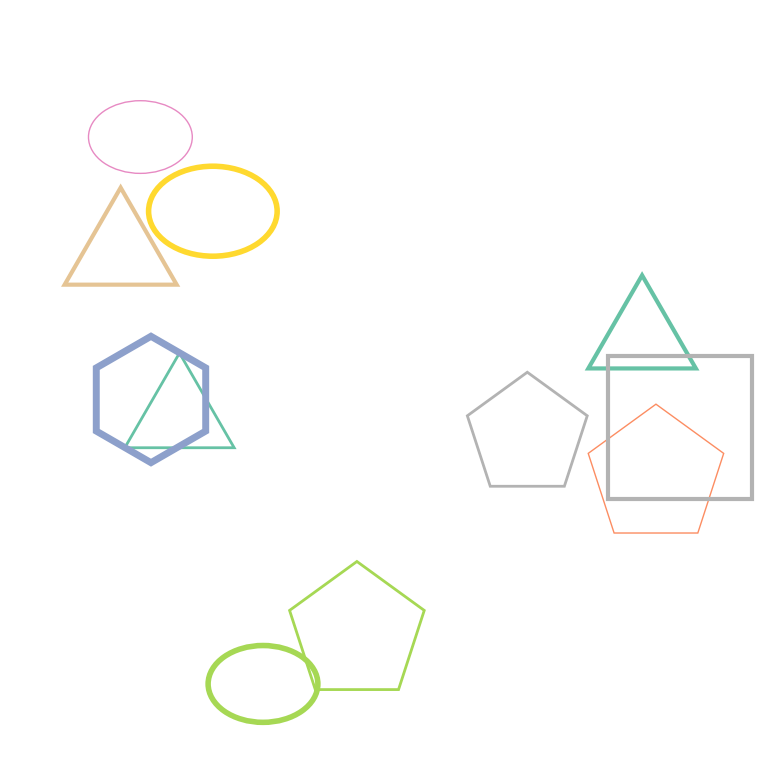[{"shape": "triangle", "thickness": 1, "radius": 0.41, "center": [0.233, 0.46]}, {"shape": "triangle", "thickness": 1.5, "radius": 0.4, "center": [0.834, 0.562]}, {"shape": "pentagon", "thickness": 0.5, "radius": 0.46, "center": [0.852, 0.383]}, {"shape": "hexagon", "thickness": 2.5, "radius": 0.41, "center": [0.196, 0.481]}, {"shape": "oval", "thickness": 0.5, "radius": 0.34, "center": [0.182, 0.822]}, {"shape": "pentagon", "thickness": 1, "radius": 0.46, "center": [0.464, 0.179]}, {"shape": "oval", "thickness": 2, "radius": 0.36, "center": [0.342, 0.112]}, {"shape": "oval", "thickness": 2, "radius": 0.42, "center": [0.276, 0.726]}, {"shape": "triangle", "thickness": 1.5, "radius": 0.42, "center": [0.157, 0.672]}, {"shape": "square", "thickness": 1.5, "radius": 0.47, "center": [0.883, 0.445]}, {"shape": "pentagon", "thickness": 1, "radius": 0.41, "center": [0.685, 0.435]}]